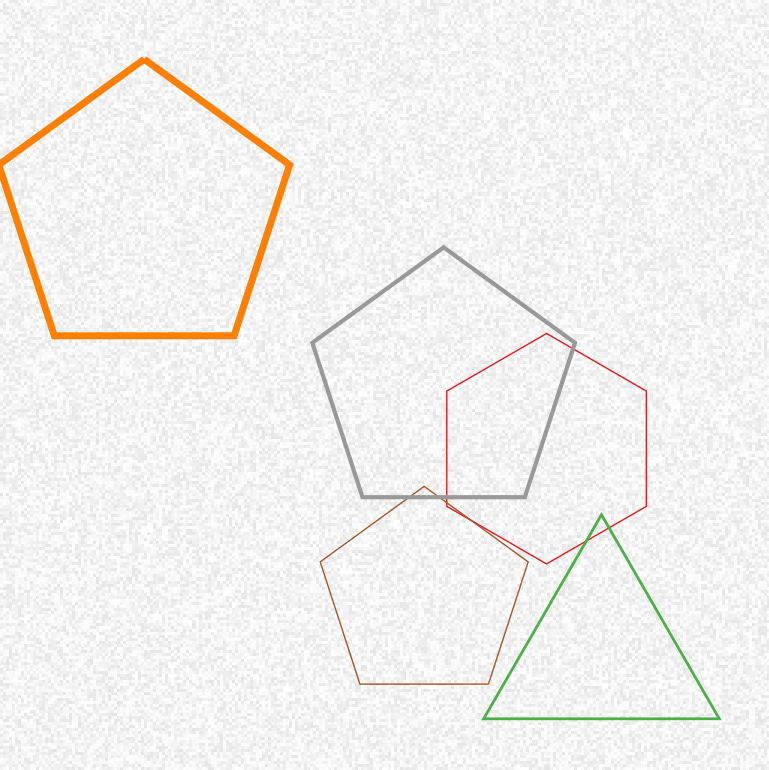[{"shape": "hexagon", "thickness": 0.5, "radius": 0.75, "center": [0.71, 0.417]}, {"shape": "triangle", "thickness": 1, "radius": 0.88, "center": [0.781, 0.155]}, {"shape": "pentagon", "thickness": 2.5, "radius": 0.99, "center": [0.187, 0.725]}, {"shape": "pentagon", "thickness": 0.5, "radius": 0.71, "center": [0.551, 0.226]}, {"shape": "pentagon", "thickness": 1.5, "radius": 0.9, "center": [0.576, 0.499]}]